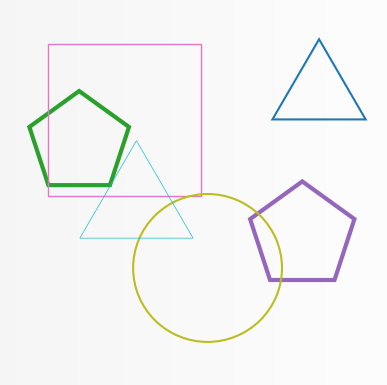[{"shape": "triangle", "thickness": 1.5, "radius": 0.69, "center": [0.823, 0.759]}, {"shape": "pentagon", "thickness": 3, "radius": 0.68, "center": [0.204, 0.628]}, {"shape": "pentagon", "thickness": 3, "radius": 0.71, "center": [0.78, 0.387]}, {"shape": "square", "thickness": 1, "radius": 0.99, "center": [0.322, 0.689]}, {"shape": "circle", "thickness": 1.5, "radius": 0.96, "center": [0.536, 0.304]}, {"shape": "triangle", "thickness": 0.5, "radius": 0.84, "center": [0.352, 0.466]}]